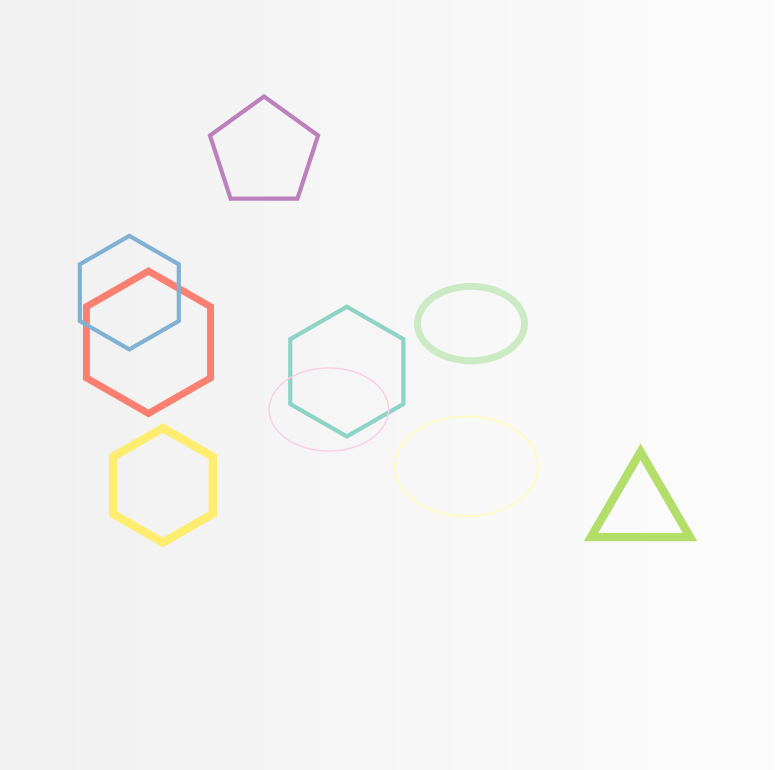[{"shape": "hexagon", "thickness": 1.5, "radius": 0.42, "center": [0.448, 0.517]}, {"shape": "oval", "thickness": 0.5, "radius": 0.46, "center": [0.602, 0.394]}, {"shape": "hexagon", "thickness": 2.5, "radius": 0.46, "center": [0.192, 0.555]}, {"shape": "hexagon", "thickness": 1.5, "radius": 0.37, "center": [0.167, 0.62]}, {"shape": "triangle", "thickness": 3, "radius": 0.37, "center": [0.826, 0.339]}, {"shape": "oval", "thickness": 0.5, "radius": 0.39, "center": [0.424, 0.468]}, {"shape": "pentagon", "thickness": 1.5, "radius": 0.37, "center": [0.341, 0.801]}, {"shape": "oval", "thickness": 2.5, "radius": 0.35, "center": [0.608, 0.58]}, {"shape": "hexagon", "thickness": 3, "radius": 0.37, "center": [0.21, 0.37]}]